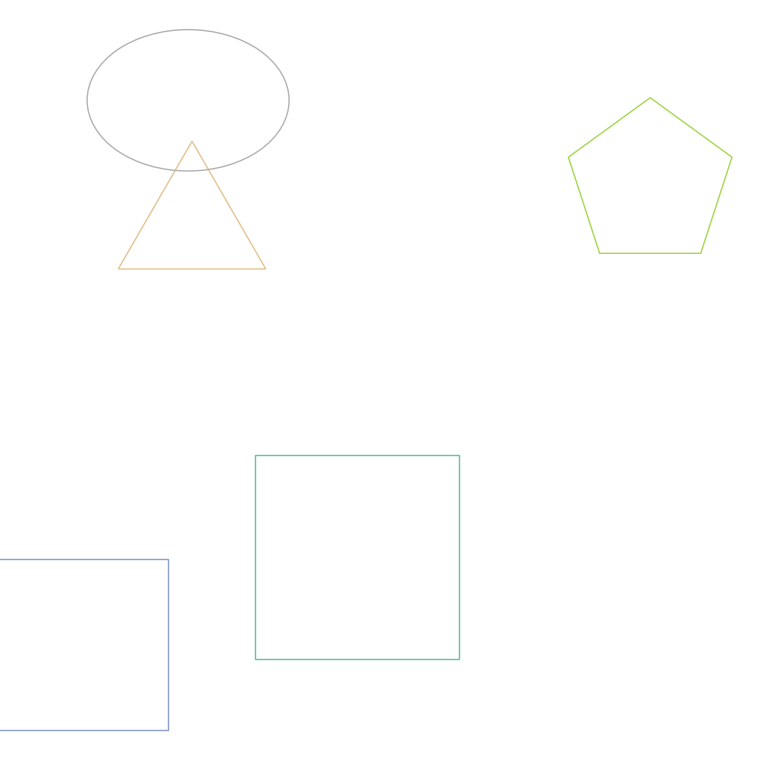[{"shape": "square", "thickness": 0.5, "radius": 0.66, "center": [0.464, 0.276]}, {"shape": "square", "thickness": 0.5, "radius": 0.55, "center": [0.107, 0.163]}, {"shape": "pentagon", "thickness": 0.5, "radius": 0.56, "center": [0.844, 0.761]}, {"shape": "triangle", "thickness": 0.5, "radius": 0.55, "center": [0.249, 0.706]}, {"shape": "oval", "thickness": 0.5, "radius": 0.66, "center": [0.244, 0.87]}]